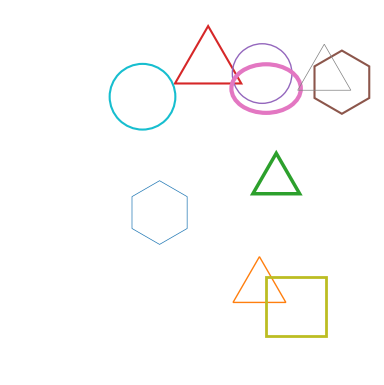[{"shape": "hexagon", "thickness": 0.5, "radius": 0.41, "center": [0.414, 0.448]}, {"shape": "triangle", "thickness": 1, "radius": 0.4, "center": [0.674, 0.254]}, {"shape": "triangle", "thickness": 2.5, "radius": 0.35, "center": [0.718, 0.532]}, {"shape": "triangle", "thickness": 1.5, "radius": 0.5, "center": [0.541, 0.833]}, {"shape": "circle", "thickness": 1, "radius": 0.39, "center": [0.681, 0.809]}, {"shape": "hexagon", "thickness": 1.5, "radius": 0.41, "center": [0.888, 0.787]}, {"shape": "oval", "thickness": 3, "radius": 0.45, "center": [0.691, 0.77]}, {"shape": "triangle", "thickness": 0.5, "radius": 0.4, "center": [0.842, 0.806]}, {"shape": "square", "thickness": 2, "radius": 0.39, "center": [0.77, 0.204]}, {"shape": "circle", "thickness": 1.5, "radius": 0.43, "center": [0.37, 0.749]}]